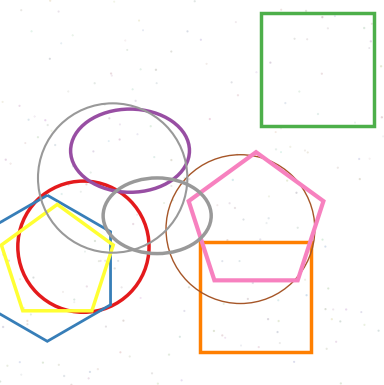[{"shape": "circle", "thickness": 2.5, "radius": 0.85, "center": [0.217, 0.359]}, {"shape": "hexagon", "thickness": 2, "radius": 0.95, "center": [0.123, 0.303]}, {"shape": "square", "thickness": 2.5, "radius": 0.73, "center": [0.825, 0.82]}, {"shape": "oval", "thickness": 2.5, "radius": 0.77, "center": [0.338, 0.609]}, {"shape": "square", "thickness": 2.5, "radius": 0.72, "center": [0.664, 0.229]}, {"shape": "pentagon", "thickness": 2.5, "radius": 0.76, "center": [0.149, 0.316]}, {"shape": "circle", "thickness": 1, "radius": 0.97, "center": [0.624, 0.405]}, {"shape": "pentagon", "thickness": 3, "radius": 0.92, "center": [0.665, 0.421]}, {"shape": "circle", "thickness": 1.5, "radius": 0.97, "center": [0.293, 0.538]}, {"shape": "oval", "thickness": 2.5, "radius": 0.7, "center": [0.408, 0.44]}]